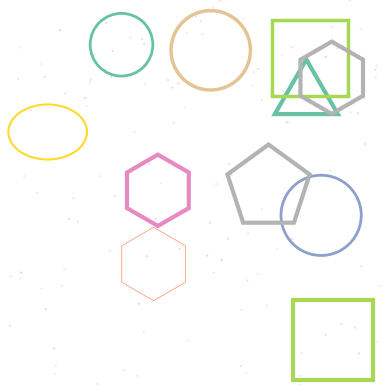[{"shape": "triangle", "thickness": 3, "radius": 0.47, "center": [0.796, 0.751]}, {"shape": "circle", "thickness": 2, "radius": 0.41, "center": [0.316, 0.884]}, {"shape": "hexagon", "thickness": 0.5, "radius": 0.48, "center": [0.399, 0.314]}, {"shape": "circle", "thickness": 2, "radius": 0.52, "center": [0.834, 0.441]}, {"shape": "hexagon", "thickness": 3, "radius": 0.46, "center": [0.41, 0.506]}, {"shape": "square", "thickness": 3, "radius": 0.52, "center": [0.865, 0.117]}, {"shape": "square", "thickness": 2.5, "radius": 0.5, "center": [0.806, 0.849]}, {"shape": "oval", "thickness": 1.5, "radius": 0.51, "center": [0.124, 0.657]}, {"shape": "circle", "thickness": 2.5, "radius": 0.52, "center": [0.547, 0.869]}, {"shape": "hexagon", "thickness": 3, "radius": 0.47, "center": [0.862, 0.798]}, {"shape": "pentagon", "thickness": 3, "radius": 0.56, "center": [0.698, 0.512]}]